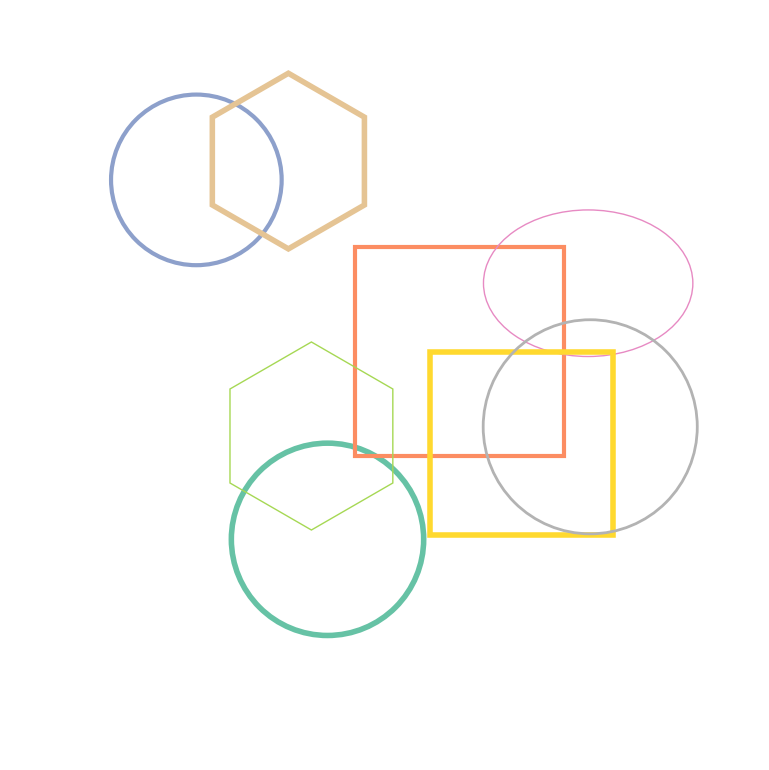[{"shape": "circle", "thickness": 2, "radius": 0.62, "center": [0.425, 0.3]}, {"shape": "square", "thickness": 1.5, "radius": 0.68, "center": [0.597, 0.543]}, {"shape": "circle", "thickness": 1.5, "radius": 0.55, "center": [0.255, 0.766]}, {"shape": "oval", "thickness": 0.5, "radius": 0.68, "center": [0.764, 0.632]}, {"shape": "hexagon", "thickness": 0.5, "radius": 0.61, "center": [0.404, 0.434]}, {"shape": "square", "thickness": 2, "radius": 0.59, "center": [0.678, 0.424]}, {"shape": "hexagon", "thickness": 2, "radius": 0.57, "center": [0.375, 0.791]}, {"shape": "circle", "thickness": 1, "radius": 0.7, "center": [0.767, 0.446]}]